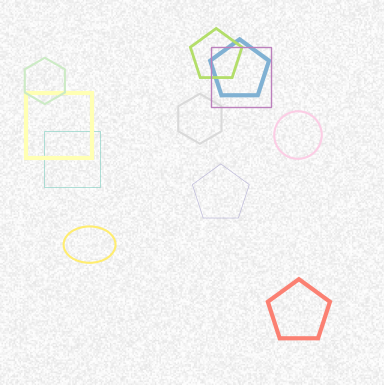[{"shape": "square", "thickness": 0.5, "radius": 0.36, "center": [0.188, 0.587]}, {"shape": "square", "thickness": 3, "radius": 0.42, "center": [0.153, 0.674]}, {"shape": "pentagon", "thickness": 0.5, "radius": 0.39, "center": [0.574, 0.497]}, {"shape": "pentagon", "thickness": 3, "radius": 0.42, "center": [0.776, 0.19]}, {"shape": "pentagon", "thickness": 3, "radius": 0.4, "center": [0.622, 0.818]}, {"shape": "pentagon", "thickness": 2, "radius": 0.35, "center": [0.562, 0.856]}, {"shape": "circle", "thickness": 1.5, "radius": 0.31, "center": [0.774, 0.649]}, {"shape": "hexagon", "thickness": 1.5, "radius": 0.32, "center": [0.519, 0.692]}, {"shape": "square", "thickness": 1, "radius": 0.39, "center": [0.626, 0.799]}, {"shape": "hexagon", "thickness": 1.5, "radius": 0.3, "center": [0.116, 0.79]}, {"shape": "oval", "thickness": 1.5, "radius": 0.34, "center": [0.233, 0.365]}]